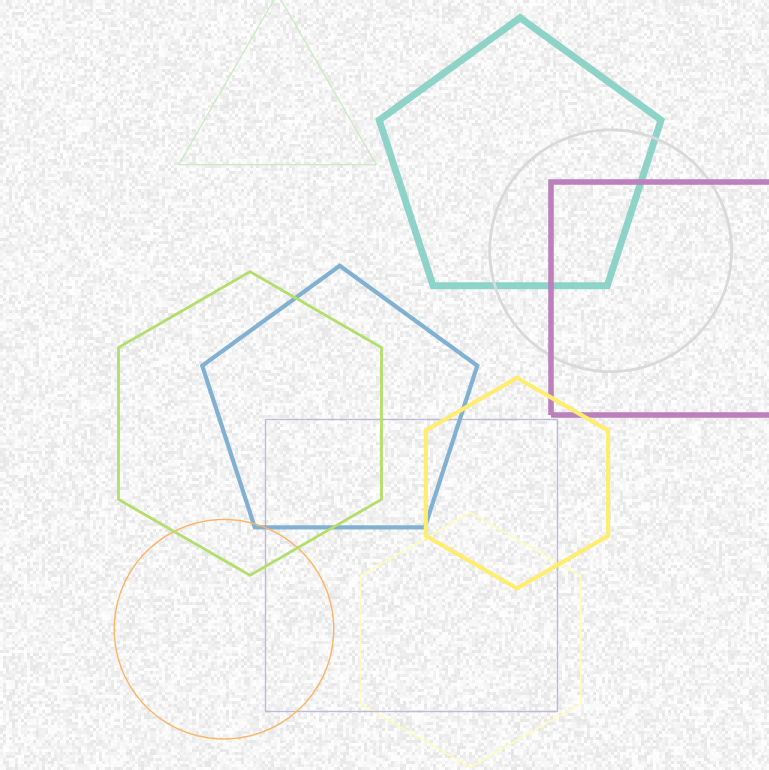[{"shape": "pentagon", "thickness": 2.5, "radius": 0.96, "center": [0.676, 0.785]}, {"shape": "hexagon", "thickness": 0.5, "radius": 0.83, "center": [0.611, 0.169]}, {"shape": "square", "thickness": 0.5, "radius": 0.95, "center": [0.534, 0.266]}, {"shape": "pentagon", "thickness": 1.5, "radius": 0.94, "center": [0.441, 0.467]}, {"shape": "circle", "thickness": 0.5, "radius": 0.71, "center": [0.291, 0.183]}, {"shape": "hexagon", "thickness": 1, "radius": 0.99, "center": [0.325, 0.45]}, {"shape": "circle", "thickness": 1, "radius": 0.79, "center": [0.793, 0.674]}, {"shape": "square", "thickness": 2, "radius": 0.76, "center": [0.867, 0.612]}, {"shape": "triangle", "thickness": 0.5, "radius": 0.74, "center": [0.36, 0.86]}, {"shape": "hexagon", "thickness": 1.5, "radius": 0.68, "center": [0.671, 0.373]}]